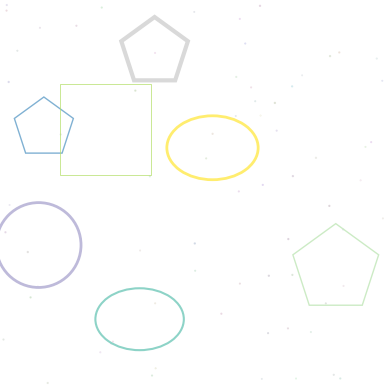[{"shape": "oval", "thickness": 1.5, "radius": 0.57, "center": [0.363, 0.171]}, {"shape": "circle", "thickness": 2, "radius": 0.55, "center": [0.1, 0.364]}, {"shape": "pentagon", "thickness": 1, "radius": 0.4, "center": [0.114, 0.667]}, {"shape": "square", "thickness": 0.5, "radius": 0.59, "center": [0.274, 0.664]}, {"shape": "pentagon", "thickness": 3, "radius": 0.45, "center": [0.402, 0.865]}, {"shape": "pentagon", "thickness": 1, "radius": 0.59, "center": [0.872, 0.302]}, {"shape": "oval", "thickness": 2, "radius": 0.59, "center": [0.552, 0.616]}]